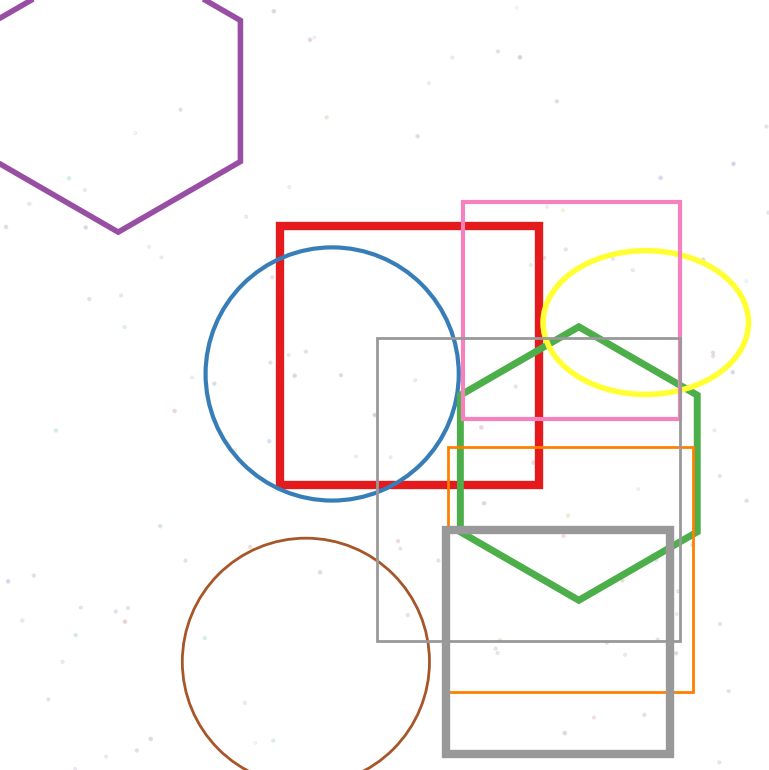[{"shape": "square", "thickness": 3, "radius": 0.84, "center": [0.531, 0.538]}, {"shape": "circle", "thickness": 1.5, "radius": 0.82, "center": [0.431, 0.514]}, {"shape": "hexagon", "thickness": 2.5, "radius": 0.89, "center": [0.752, 0.398]}, {"shape": "hexagon", "thickness": 2, "radius": 0.92, "center": [0.154, 0.882]}, {"shape": "square", "thickness": 1, "radius": 0.8, "center": [0.742, 0.26]}, {"shape": "oval", "thickness": 2, "radius": 0.67, "center": [0.839, 0.581]}, {"shape": "circle", "thickness": 1, "radius": 0.8, "center": [0.397, 0.141]}, {"shape": "square", "thickness": 1.5, "radius": 0.71, "center": [0.742, 0.597]}, {"shape": "square", "thickness": 3, "radius": 0.73, "center": [0.724, 0.167]}, {"shape": "square", "thickness": 1, "radius": 0.98, "center": [0.686, 0.364]}]